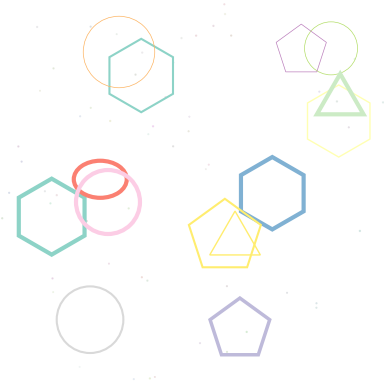[{"shape": "hexagon", "thickness": 3, "radius": 0.49, "center": [0.134, 0.437]}, {"shape": "hexagon", "thickness": 1.5, "radius": 0.48, "center": [0.367, 0.804]}, {"shape": "hexagon", "thickness": 1, "radius": 0.47, "center": [0.88, 0.686]}, {"shape": "pentagon", "thickness": 2.5, "radius": 0.41, "center": [0.623, 0.144]}, {"shape": "oval", "thickness": 3, "radius": 0.34, "center": [0.26, 0.534]}, {"shape": "hexagon", "thickness": 3, "radius": 0.47, "center": [0.707, 0.498]}, {"shape": "circle", "thickness": 0.5, "radius": 0.46, "center": [0.309, 0.865]}, {"shape": "circle", "thickness": 0.5, "radius": 0.34, "center": [0.86, 0.874]}, {"shape": "circle", "thickness": 3, "radius": 0.42, "center": [0.28, 0.475]}, {"shape": "circle", "thickness": 1.5, "radius": 0.43, "center": [0.234, 0.17]}, {"shape": "pentagon", "thickness": 0.5, "radius": 0.34, "center": [0.783, 0.869]}, {"shape": "triangle", "thickness": 3, "radius": 0.35, "center": [0.884, 0.738]}, {"shape": "triangle", "thickness": 1, "radius": 0.38, "center": [0.611, 0.376]}, {"shape": "pentagon", "thickness": 1.5, "radius": 0.49, "center": [0.584, 0.385]}]